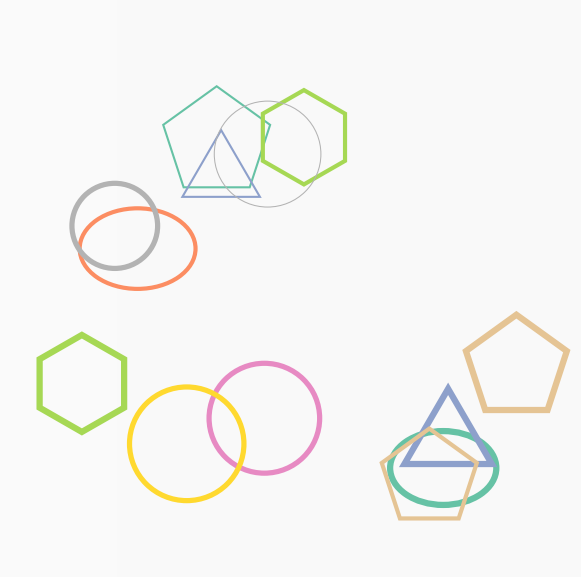[{"shape": "pentagon", "thickness": 1, "radius": 0.48, "center": [0.373, 0.753]}, {"shape": "oval", "thickness": 3, "radius": 0.46, "center": [0.763, 0.189]}, {"shape": "oval", "thickness": 2, "radius": 0.5, "center": [0.237, 0.569]}, {"shape": "triangle", "thickness": 1, "radius": 0.38, "center": [0.38, 0.697]}, {"shape": "triangle", "thickness": 3, "radius": 0.43, "center": [0.771, 0.239]}, {"shape": "circle", "thickness": 2.5, "radius": 0.48, "center": [0.455, 0.275]}, {"shape": "hexagon", "thickness": 2, "radius": 0.41, "center": [0.523, 0.761]}, {"shape": "hexagon", "thickness": 3, "radius": 0.42, "center": [0.141, 0.335]}, {"shape": "circle", "thickness": 2.5, "radius": 0.49, "center": [0.321, 0.231]}, {"shape": "pentagon", "thickness": 2, "radius": 0.43, "center": [0.739, 0.171]}, {"shape": "pentagon", "thickness": 3, "radius": 0.46, "center": [0.888, 0.363]}, {"shape": "circle", "thickness": 2.5, "radius": 0.37, "center": [0.197, 0.608]}, {"shape": "circle", "thickness": 0.5, "radius": 0.46, "center": [0.46, 0.732]}]